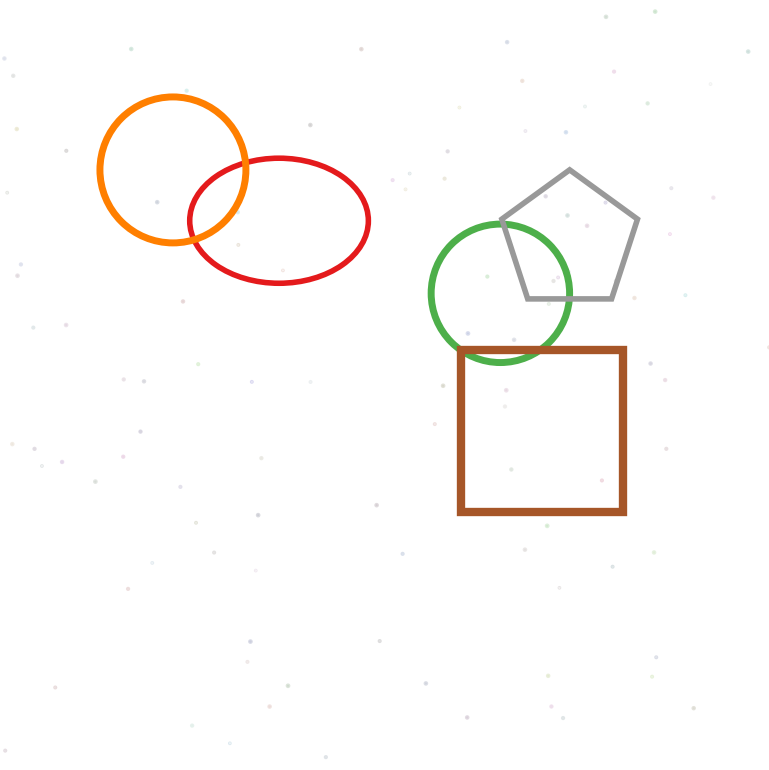[{"shape": "oval", "thickness": 2, "radius": 0.58, "center": [0.362, 0.713]}, {"shape": "circle", "thickness": 2.5, "radius": 0.45, "center": [0.65, 0.619]}, {"shape": "circle", "thickness": 2.5, "radius": 0.47, "center": [0.225, 0.779]}, {"shape": "square", "thickness": 3, "radius": 0.53, "center": [0.704, 0.44]}, {"shape": "pentagon", "thickness": 2, "radius": 0.46, "center": [0.74, 0.687]}]